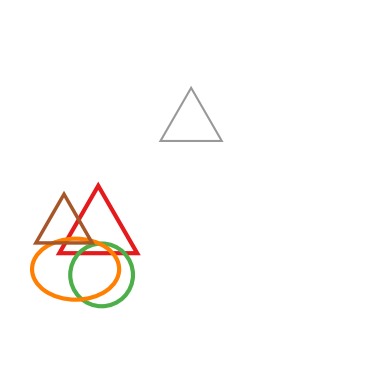[{"shape": "triangle", "thickness": 3, "radius": 0.58, "center": [0.255, 0.401]}, {"shape": "circle", "thickness": 3, "radius": 0.41, "center": [0.264, 0.286]}, {"shape": "oval", "thickness": 3, "radius": 0.57, "center": [0.196, 0.301]}, {"shape": "triangle", "thickness": 2.5, "radius": 0.42, "center": [0.166, 0.411]}, {"shape": "triangle", "thickness": 1.5, "radius": 0.46, "center": [0.496, 0.68]}]